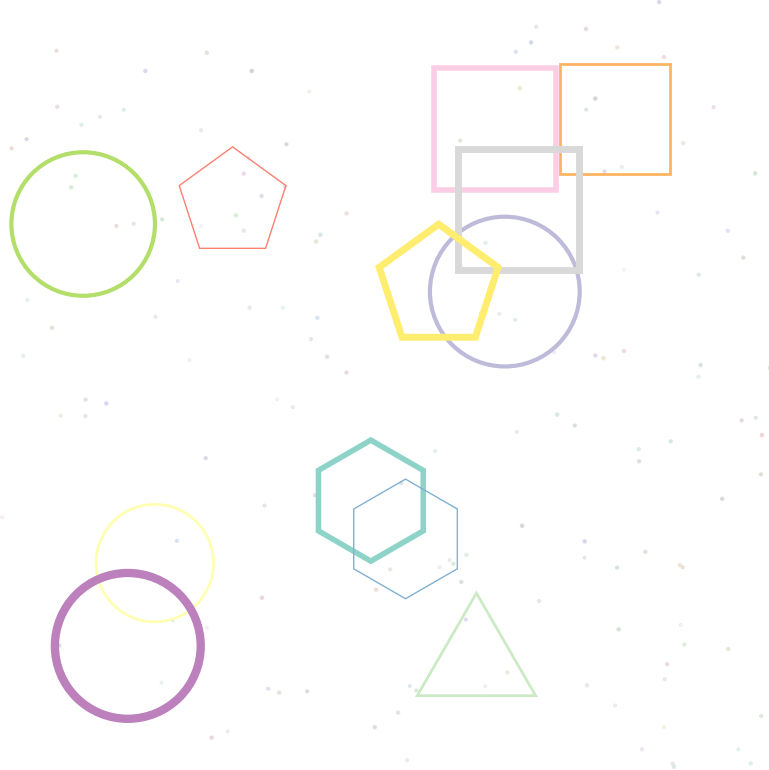[{"shape": "hexagon", "thickness": 2, "radius": 0.39, "center": [0.482, 0.35]}, {"shape": "circle", "thickness": 1, "radius": 0.38, "center": [0.201, 0.269]}, {"shape": "circle", "thickness": 1.5, "radius": 0.49, "center": [0.656, 0.621]}, {"shape": "pentagon", "thickness": 0.5, "radius": 0.36, "center": [0.302, 0.736]}, {"shape": "hexagon", "thickness": 0.5, "radius": 0.39, "center": [0.527, 0.3]}, {"shape": "square", "thickness": 1, "radius": 0.36, "center": [0.799, 0.846]}, {"shape": "circle", "thickness": 1.5, "radius": 0.47, "center": [0.108, 0.709]}, {"shape": "square", "thickness": 2, "radius": 0.4, "center": [0.643, 0.832]}, {"shape": "square", "thickness": 2.5, "radius": 0.39, "center": [0.673, 0.728]}, {"shape": "circle", "thickness": 3, "radius": 0.47, "center": [0.166, 0.161]}, {"shape": "triangle", "thickness": 1, "radius": 0.44, "center": [0.619, 0.141]}, {"shape": "pentagon", "thickness": 2.5, "radius": 0.41, "center": [0.57, 0.628]}]